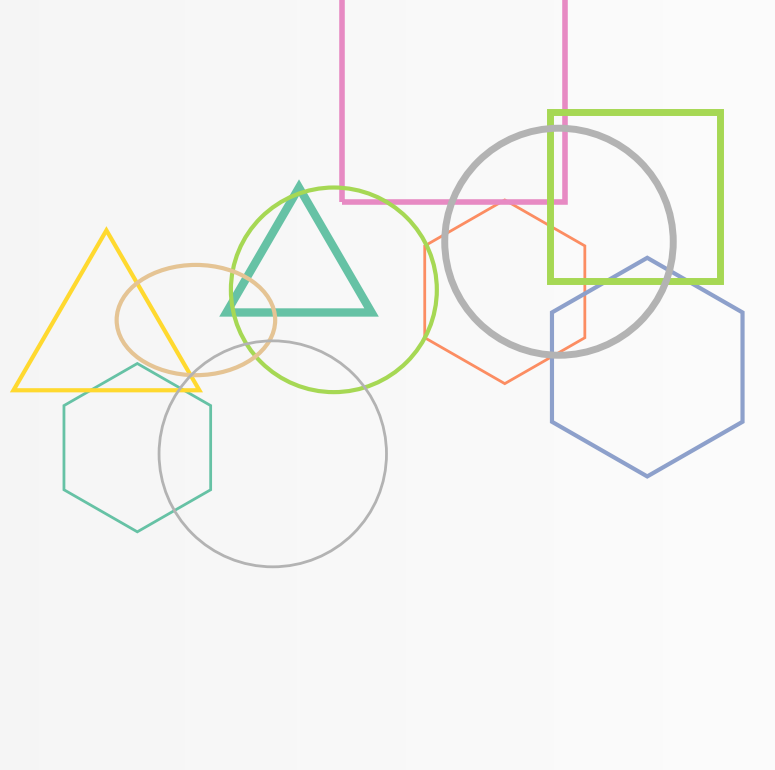[{"shape": "triangle", "thickness": 3, "radius": 0.54, "center": [0.386, 0.648]}, {"shape": "hexagon", "thickness": 1, "radius": 0.55, "center": [0.177, 0.419]}, {"shape": "hexagon", "thickness": 1, "radius": 0.6, "center": [0.651, 0.621]}, {"shape": "hexagon", "thickness": 1.5, "radius": 0.71, "center": [0.835, 0.523]}, {"shape": "square", "thickness": 2, "radius": 0.72, "center": [0.586, 0.881]}, {"shape": "circle", "thickness": 1.5, "radius": 0.66, "center": [0.431, 0.624]}, {"shape": "square", "thickness": 2.5, "radius": 0.55, "center": [0.819, 0.745]}, {"shape": "triangle", "thickness": 1.5, "radius": 0.69, "center": [0.137, 0.562]}, {"shape": "oval", "thickness": 1.5, "radius": 0.51, "center": [0.253, 0.584]}, {"shape": "circle", "thickness": 1, "radius": 0.73, "center": [0.352, 0.411]}, {"shape": "circle", "thickness": 2.5, "radius": 0.74, "center": [0.721, 0.686]}]